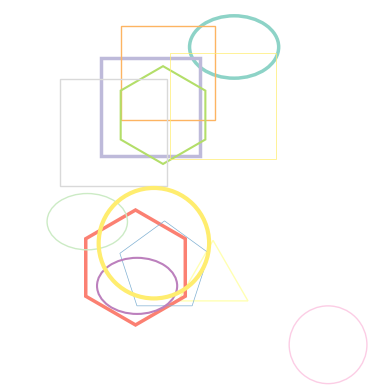[{"shape": "oval", "thickness": 2.5, "radius": 0.58, "center": [0.608, 0.878]}, {"shape": "triangle", "thickness": 1, "radius": 0.52, "center": [0.553, 0.271]}, {"shape": "square", "thickness": 2.5, "radius": 0.64, "center": [0.39, 0.722]}, {"shape": "hexagon", "thickness": 2.5, "radius": 0.75, "center": [0.352, 0.305]}, {"shape": "pentagon", "thickness": 0.5, "radius": 0.61, "center": [0.427, 0.304]}, {"shape": "square", "thickness": 1, "radius": 0.61, "center": [0.437, 0.81]}, {"shape": "hexagon", "thickness": 1.5, "radius": 0.63, "center": [0.423, 0.701]}, {"shape": "circle", "thickness": 1, "radius": 0.5, "center": [0.852, 0.105]}, {"shape": "square", "thickness": 1, "radius": 0.7, "center": [0.296, 0.656]}, {"shape": "oval", "thickness": 1.5, "radius": 0.52, "center": [0.356, 0.257]}, {"shape": "oval", "thickness": 1, "radius": 0.52, "center": [0.227, 0.424]}, {"shape": "circle", "thickness": 3, "radius": 0.72, "center": [0.4, 0.368]}, {"shape": "square", "thickness": 0.5, "radius": 0.69, "center": [0.58, 0.725]}]